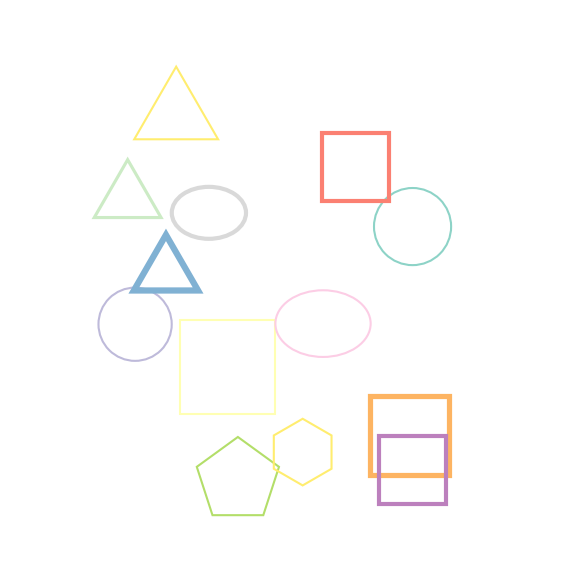[{"shape": "circle", "thickness": 1, "radius": 0.33, "center": [0.714, 0.607]}, {"shape": "square", "thickness": 1, "radius": 0.41, "center": [0.394, 0.364]}, {"shape": "circle", "thickness": 1, "radius": 0.32, "center": [0.234, 0.438]}, {"shape": "square", "thickness": 2, "radius": 0.29, "center": [0.615, 0.71]}, {"shape": "triangle", "thickness": 3, "radius": 0.32, "center": [0.287, 0.528]}, {"shape": "square", "thickness": 2.5, "radius": 0.34, "center": [0.71, 0.246]}, {"shape": "pentagon", "thickness": 1, "radius": 0.37, "center": [0.412, 0.168]}, {"shape": "oval", "thickness": 1, "radius": 0.41, "center": [0.559, 0.439]}, {"shape": "oval", "thickness": 2, "radius": 0.32, "center": [0.362, 0.631]}, {"shape": "square", "thickness": 2, "radius": 0.29, "center": [0.714, 0.186]}, {"shape": "triangle", "thickness": 1.5, "radius": 0.33, "center": [0.221, 0.656]}, {"shape": "hexagon", "thickness": 1, "radius": 0.29, "center": [0.524, 0.216]}, {"shape": "triangle", "thickness": 1, "radius": 0.42, "center": [0.305, 0.8]}]